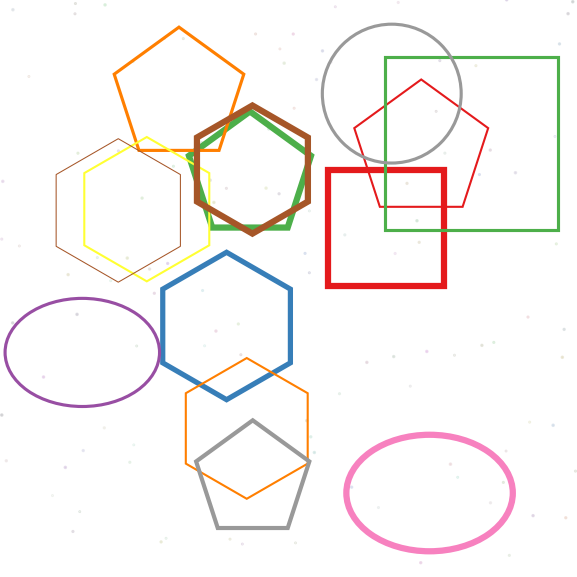[{"shape": "square", "thickness": 3, "radius": 0.5, "center": [0.668, 0.605]}, {"shape": "pentagon", "thickness": 1, "radius": 0.61, "center": [0.729, 0.74]}, {"shape": "hexagon", "thickness": 2.5, "radius": 0.64, "center": [0.392, 0.435]}, {"shape": "square", "thickness": 1.5, "radius": 0.75, "center": [0.816, 0.751]}, {"shape": "pentagon", "thickness": 3, "radius": 0.56, "center": [0.433, 0.695]}, {"shape": "oval", "thickness": 1.5, "radius": 0.67, "center": [0.143, 0.389]}, {"shape": "hexagon", "thickness": 1, "radius": 0.61, "center": [0.427, 0.257]}, {"shape": "pentagon", "thickness": 1.5, "radius": 0.59, "center": [0.31, 0.834]}, {"shape": "hexagon", "thickness": 1, "radius": 0.62, "center": [0.254, 0.637]}, {"shape": "hexagon", "thickness": 0.5, "radius": 0.62, "center": [0.205, 0.635]}, {"shape": "hexagon", "thickness": 3, "radius": 0.55, "center": [0.437, 0.706]}, {"shape": "oval", "thickness": 3, "radius": 0.72, "center": [0.744, 0.145]}, {"shape": "circle", "thickness": 1.5, "radius": 0.6, "center": [0.678, 0.837]}, {"shape": "pentagon", "thickness": 2, "radius": 0.52, "center": [0.438, 0.168]}]